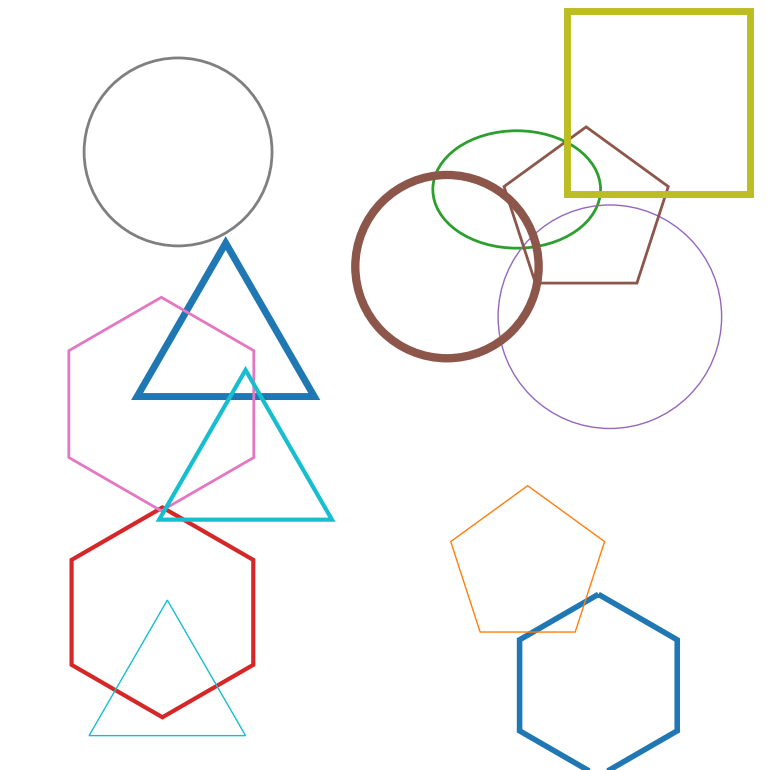[{"shape": "triangle", "thickness": 2.5, "radius": 0.66, "center": [0.293, 0.551]}, {"shape": "hexagon", "thickness": 2, "radius": 0.59, "center": [0.777, 0.11]}, {"shape": "pentagon", "thickness": 0.5, "radius": 0.53, "center": [0.685, 0.264]}, {"shape": "oval", "thickness": 1, "radius": 0.54, "center": [0.671, 0.754]}, {"shape": "hexagon", "thickness": 1.5, "radius": 0.68, "center": [0.211, 0.205]}, {"shape": "circle", "thickness": 0.5, "radius": 0.73, "center": [0.792, 0.589]}, {"shape": "pentagon", "thickness": 1, "radius": 0.56, "center": [0.761, 0.723]}, {"shape": "circle", "thickness": 3, "radius": 0.6, "center": [0.58, 0.654]}, {"shape": "hexagon", "thickness": 1, "radius": 0.69, "center": [0.209, 0.475]}, {"shape": "circle", "thickness": 1, "radius": 0.61, "center": [0.231, 0.803]}, {"shape": "square", "thickness": 2.5, "radius": 0.59, "center": [0.855, 0.867]}, {"shape": "triangle", "thickness": 1.5, "radius": 0.65, "center": [0.319, 0.39]}, {"shape": "triangle", "thickness": 0.5, "radius": 0.59, "center": [0.217, 0.103]}]